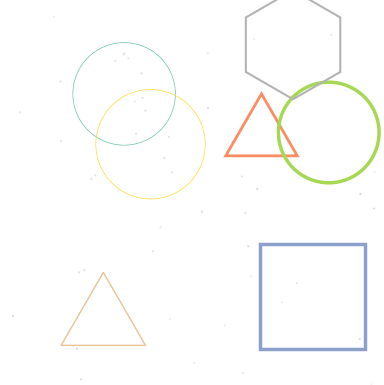[{"shape": "circle", "thickness": 0.5, "radius": 0.67, "center": [0.322, 0.756]}, {"shape": "triangle", "thickness": 2, "radius": 0.54, "center": [0.679, 0.649]}, {"shape": "square", "thickness": 2.5, "radius": 0.68, "center": [0.811, 0.231]}, {"shape": "circle", "thickness": 2.5, "radius": 0.65, "center": [0.854, 0.656]}, {"shape": "circle", "thickness": 0.5, "radius": 0.71, "center": [0.391, 0.625]}, {"shape": "triangle", "thickness": 1, "radius": 0.63, "center": [0.268, 0.166]}, {"shape": "hexagon", "thickness": 1.5, "radius": 0.71, "center": [0.761, 0.884]}]